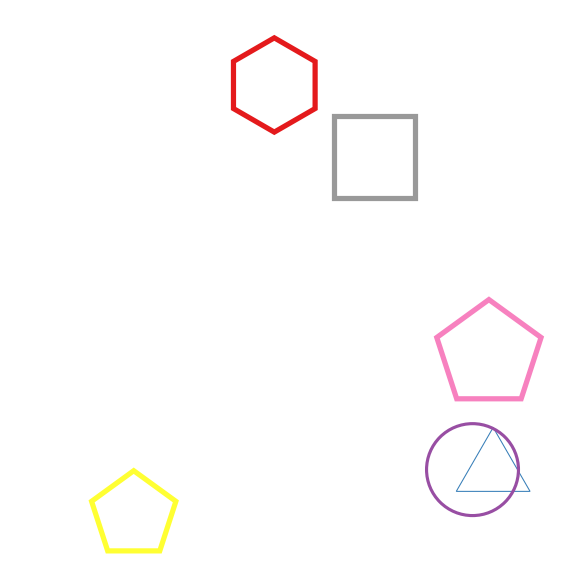[{"shape": "hexagon", "thickness": 2.5, "radius": 0.41, "center": [0.475, 0.852]}, {"shape": "triangle", "thickness": 0.5, "radius": 0.37, "center": [0.854, 0.185]}, {"shape": "circle", "thickness": 1.5, "radius": 0.4, "center": [0.818, 0.186]}, {"shape": "pentagon", "thickness": 2.5, "radius": 0.38, "center": [0.232, 0.107]}, {"shape": "pentagon", "thickness": 2.5, "radius": 0.47, "center": [0.847, 0.385]}, {"shape": "square", "thickness": 2.5, "radius": 0.35, "center": [0.649, 0.727]}]